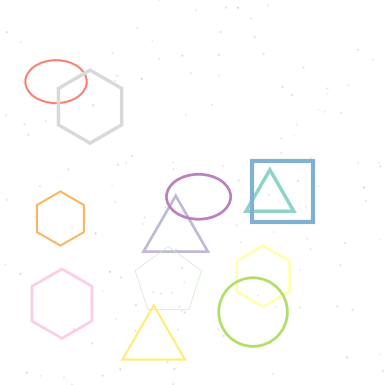[{"shape": "triangle", "thickness": 2.5, "radius": 0.36, "center": [0.701, 0.487]}, {"shape": "hexagon", "thickness": 2, "radius": 0.4, "center": [0.684, 0.282]}, {"shape": "triangle", "thickness": 2, "radius": 0.48, "center": [0.456, 0.395]}, {"shape": "oval", "thickness": 1.5, "radius": 0.4, "center": [0.146, 0.788]}, {"shape": "square", "thickness": 3, "radius": 0.4, "center": [0.733, 0.503]}, {"shape": "hexagon", "thickness": 1.5, "radius": 0.35, "center": [0.157, 0.432]}, {"shape": "circle", "thickness": 2, "radius": 0.45, "center": [0.657, 0.189]}, {"shape": "hexagon", "thickness": 2, "radius": 0.45, "center": [0.161, 0.211]}, {"shape": "hexagon", "thickness": 2.5, "radius": 0.47, "center": [0.234, 0.723]}, {"shape": "oval", "thickness": 2, "radius": 0.42, "center": [0.516, 0.489]}, {"shape": "pentagon", "thickness": 0.5, "radius": 0.45, "center": [0.437, 0.269]}, {"shape": "triangle", "thickness": 1.5, "radius": 0.47, "center": [0.399, 0.113]}]